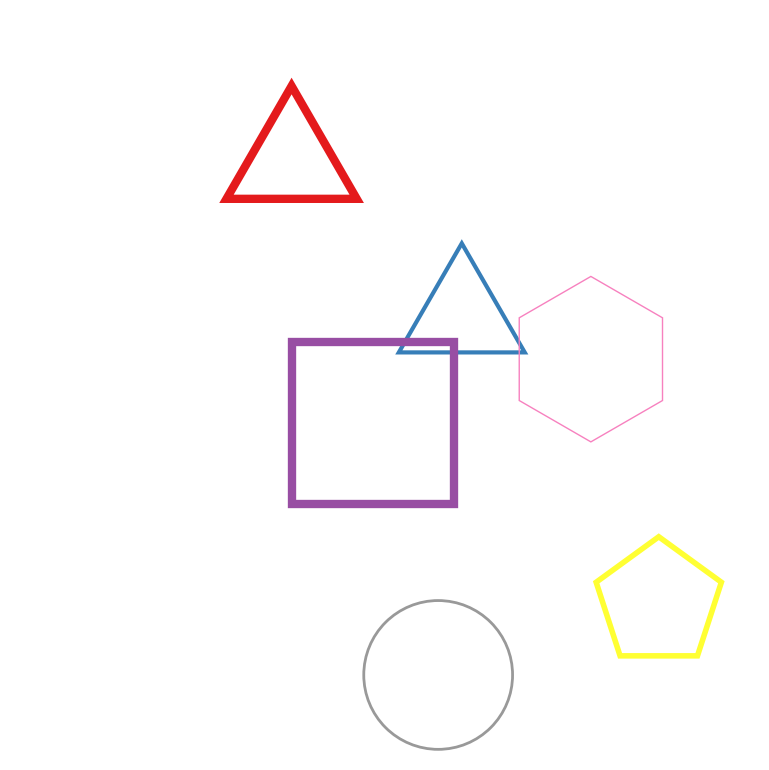[{"shape": "triangle", "thickness": 3, "radius": 0.49, "center": [0.379, 0.791]}, {"shape": "triangle", "thickness": 1.5, "radius": 0.47, "center": [0.6, 0.59]}, {"shape": "square", "thickness": 3, "radius": 0.53, "center": [0.484, 0.45]}, {"shape": "pentagon", "thickness": 2, "radius": 0.43, "center": [0.856, 0.217]}, {"shape": "hexagon", "thickness": 0.5, "radius": 0.54, "center": [0.767, 0.534]}, {"shape": "circle", "thickness": 1, "radius": 0.48, "center": [0.569, 0.123]}]